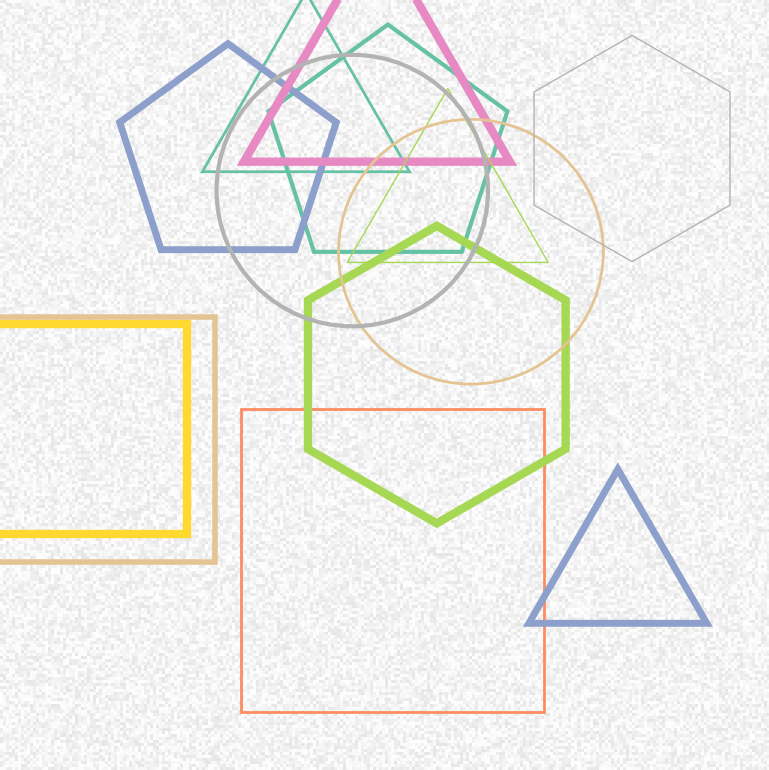[{"shape": "pentagon", "thickness": 1.5, "radius": 0.82, "center": [0.504, 0.805]}, {"shape": "triangle", "thickness": 1, "radius": 0.78, "center": [0.397, 0.855]}, {"shape": "square", "thickness": 1, "radius": 0.99, "center": [0.51, 0.272]}, {"shape": "triangle", "thickness": 2.5, "radius": 0.67, "center": [0.802, 0.257]}, {"shape": "pentagon", "thickness": 2.5, "radius": 0.74, "center": [0.296, 0.795]}, {"shape": "triangle", "thickness": 3, "radius": 1.0, "center": [0.49, 0.89]}, {"shape": "hexagon", "thickness": 3, "radius": 0.97, "center": [0.567, 0.514]}, {"shape": "triangle", "thickness": 0.5, "radius": 0.75, "center": [0.582, 0.734]}, {"shape": "square", "thickness": 3, "radius": 0.68, "center": [0.107, 0.443]}, {"shape": "square", "thickness": 2, "radius": 0.8, "center": [0.119, 0.429]}, {"shape": "circle", "thickness": 1, "radius": 0.86, "center": [0.612, 0.673]}, {"shape": "hexagon", "thickness": 0.5, "radius": 0.73, "center": [0.821, 0.807]}, {"shape": "circle", "thickness": 1.5, "radius": 0.88, "center": [0.457, 0.753]}]